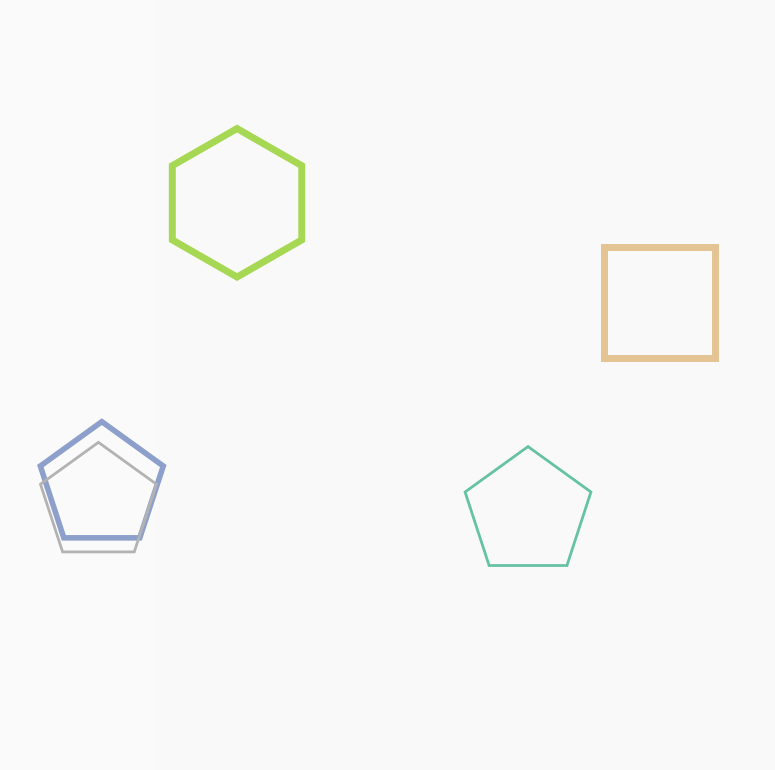[{"shape": "pentagon", "thickness": 1, "radius": 0.43, "center": [0.681, 0.335]}, {"shape": "pentagon", "thickness": 2, "radius": 0.42, "center": [0.131, 0.369]}, {"shape": "hexagon", "thickness": 2.5, "radius": 0.48, "center": [0.306, 0.737]}, {"shape": "square", "thickness": 2.5, "radius": 0.36, "center": [0.851, 0.607]}, {"shape": "pentagon", "thickness": 1, "radius": 0.39, "center": [0.127, 0.347]}]